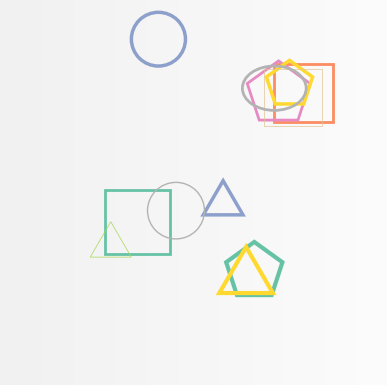[{"shape": "square", "thickness": 2, "radius": 0.42, "center": [0.355, 0.424]}, {"shape": "pentagon", "thickness": 3, "radius": 0.38, "center": [0.656, 0.295]}, {"shape": "square", "thickness": 2, "radius": 0.38, "center": [0.784, 0.758]}, {"shape": "triangle", "thickness": 2.5, "radius": 0.3, "center": [0.576, 0.471]}, {"shape": "circle", "thickness": 2.5, "radius": 0.35, "center": [0.409, 0.898]}, {"shape": "pentagon", "thickness": 2, "radius": 0.43, "center": [0.719, 0.757]}, {"shape": "triangle", "thickness": 0.5, "radius": 0.31, "center": [0.286, 0.363]}, {"shape": "triangle", "thickness": 3, "radius": 0.4, "center": [0.635, 0.279]}, {"shape": "pentagon", "thickness": 2.5, "radius": 0.31, "center": [0.747, 0.781]}, {"shape": "square", "thickness": 0.5, "radius": 0.37, "center": [0.756, 0.748]}, {"shape": "oval", "thickness": 2, "radius": 0.41, "center": [0.708, 0.771]}, {"shape": "circle", "thickness": 1, "radius": 0.37, "center": [0.454, 0.453]}]